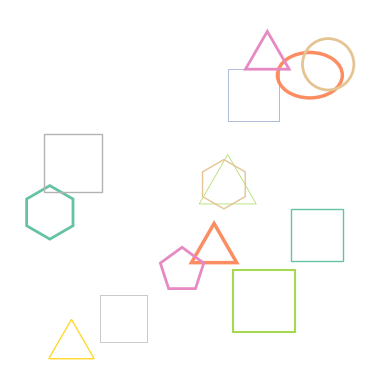[{"shape": "square", "thickness": 1, "radius": 0.33, "center": [0.823, 0.39]}, {"shape": "hexagon", "thickness": 2, "radius": 0.35, "center": [0.129, 0.448]}, {"shape": "triangle", "thickness": 2.5, "radius": 0.34, "center": [0.556, 0.352]}, {"shape": "oval", "thickness": 2.5, "radius": 0.42, "center": [0.805, 0.805]}, {"shape": "square", "thickness": 0.5, "radius": 0.33, "center": [0.658, 0.754]}, {"shape": "pentagon", "thickness": 2, "radius": 0.3, "center": [0.473, 0.298]}, {"shape": "triangle", "thickness": 2, "radius": 0.33, "center": [0.694, 0.853]}, {"shape": "square", "thickness": 1.5, "radius": 0.4, "center": [0.685, 0.218]}, {"shape": "triangle", "thickness": 0.5, "radius": 0.43, "center": [0.592, 0.513]}, {"shape": "triangle", "thickness": 1, "radius": 0.34, "center": [0.186, 0.102]}, {"shape": "hexagon", "thickness": 1, "radius": 0.32, "center": [0.582, 0.522]}, {"shape": "circle", "thickness": 2, "radius": 0.33, "center": [0.852, 0.833]}, {"shape": "square", "thickness": 1, "radius": 0.38, "center": [0.19, 0.577]}, {"shape": "square", "thickness": 0.5, "radius": 0.3, "center": [0.321, 0.173]}]